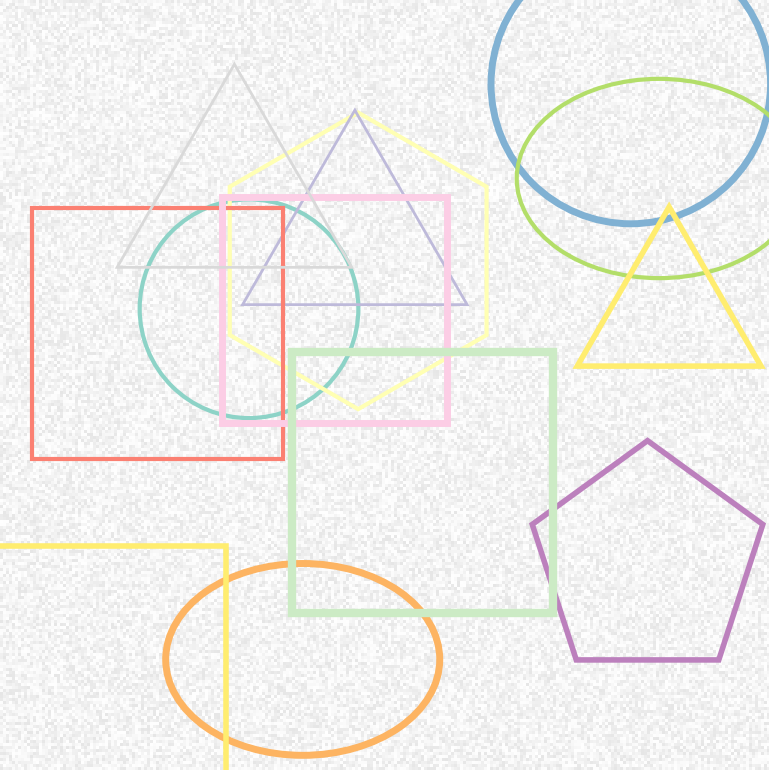[{"shape": "circle", "thickness": 1.5, "radius": 0.71, "center": [0.323, 0.599]}, {"shape": "hexagon", "thickness": 1.5, "radius": 0.96, "center": [0.465, 0.661]}, {"shape": "triangle", "thickness": 1, "radius": 0.84, "center": [0.461, 0.689]}, {"shape": "square", "thickness": 1.5, "radius": 0.82, "center": [0.205, 0.567]}, {"shape": "circle", "thickness": 2.5, "radius": 0.91, "center": [0.819, 0.891]}, {"shape": "oval", "thickness": 2.5, "radius": 0.89, "center": [0.393, 0.144]}, {"shape": "oval", "thickness": 1.5, "radius": 0.92, "center": [0.856, 0.768]}, {"shape": "square", "thickness": 2.5, "radius": 0.73, "center": [0.434, 0.597]}, {"shape": "triangle", "thickness": 1, "radius": 0.88, "center": [0.304, 0.741]}, {"shape": "pentagon", "thickness": 2, "radius": 0.79, "center": [0.841, 0.27]}, {"shape": "square", "thickness": 3, "radius": 0.85, "center": [0.548, 0.374]}, {"shape": "square", "thickness": 2, "radius": 0.84, "center": [0.125, 0.123]}, {"shape": "triangle", "thickness": 2, "radius": 0.69, "center": [0.869, 0.593]}]